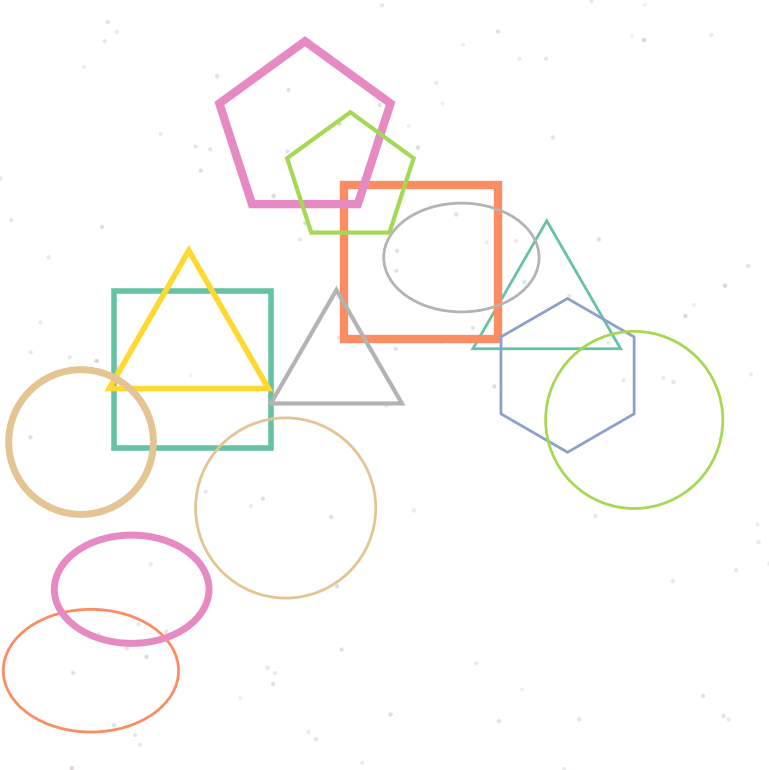[{"shape": "triangle", "thickness": 1, "radius": 0.55, "center": [0.71, 0.602]}, {"shape": "square", "thickness": 2, "radius": 0.51, "center": [0.25, 0.52]}, {"shape": "square", "thickness": 3, "radius": 0.5, "center": [0.547, 0.66]}, {"shape": "oval", "thickness": 1, "radius": 0.57, "center": [0.118, 0.129]}, {"shape": "hexagon", "thickness": 1, "radius": 0.5, "center": [0.737, 0.512]}, {"shape": "pentagon", "thickness": 3, "radius": 0.58, "center": [0.396, 0.83]}, {"shape": "oval", "thickness": 2.5, "radius": 0.5, "center": [0.171, 0.235]}, {"shape": "circle", "thickness": 1, "radius": 0.58, "center": [0.824, 0.455]}, {"shape": "pentagon", "thickness": 1.5, "radius": 0.43, "center": [0.455, 0.768]}, {"shape": "triangle", "thickness": 2, "radius": 0.6, "center": [0.245, 0.555]}, {"shape": "circle", "thickness": 1, "radius": 0.59, "center": [0.371, 0.34]}, {"shape": "circle", "thickness": 2.5, "radius": 0.47, "center": [0.105, 0.426]}, {"shape": "triangle", "thickness": 1.5, "radius": 0.49, "center": [0.437, 0.525]}, {"shape": "oval", "thickness": 1, "radius": 0.5, "center": [0.599, 0.666]}]